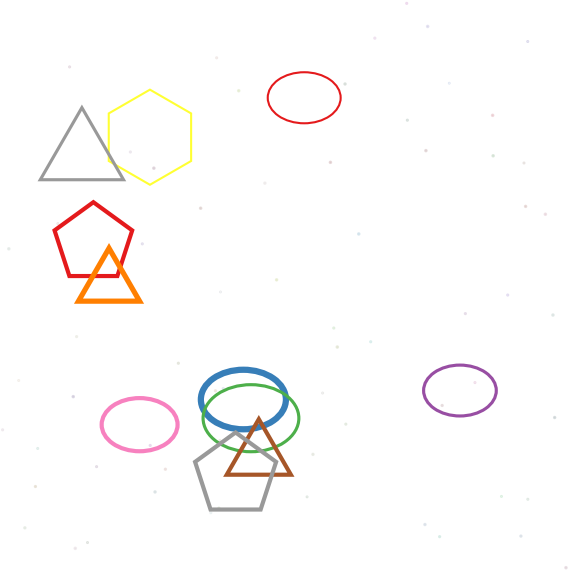[{"shape": "pentagon", "thickness": 2, "radius": 0.35, "center": [0.162, 0.578]}, {"shape": "oval", "thickness": 1, "radius": 0.32, "center": [0.527, 0.83]}, {"shape": "oval", "thickness": 3, "radius": 0.37, "center": [0.421, 0.307]}, {"shape": "oval", "thickness": 1.5, "radius": 0.41, "center": [0.435, 0.275]}, {"shape": "oval", "thickness": 1.5, "radius": 0.31, "center": [0.796, 0.323]}, {"shape": "triangle", "thickness": 2.5, "radius": 0.31, "center": [0.189, 0.508]}, {"shape": "hexagon", "thickness": 1, "radius": 0.41, "center": [0.26, 0.762]}, {"shape": "triangle", "thickness": 2, "radius": 0.32, "center": [0.448, 0.209]}, {"shape": "oval", "thickness": 2, "radius": 0.33, "center": [0.242, 0.264]}, {"shape": "pentagon", "thickness": 2, "radius": 0.37, "center": [0.408, 0.177]}, {"shape": "triangle", "thickness": 1.5, "radius": 0.42, "center": [0.142, 0.73]}]